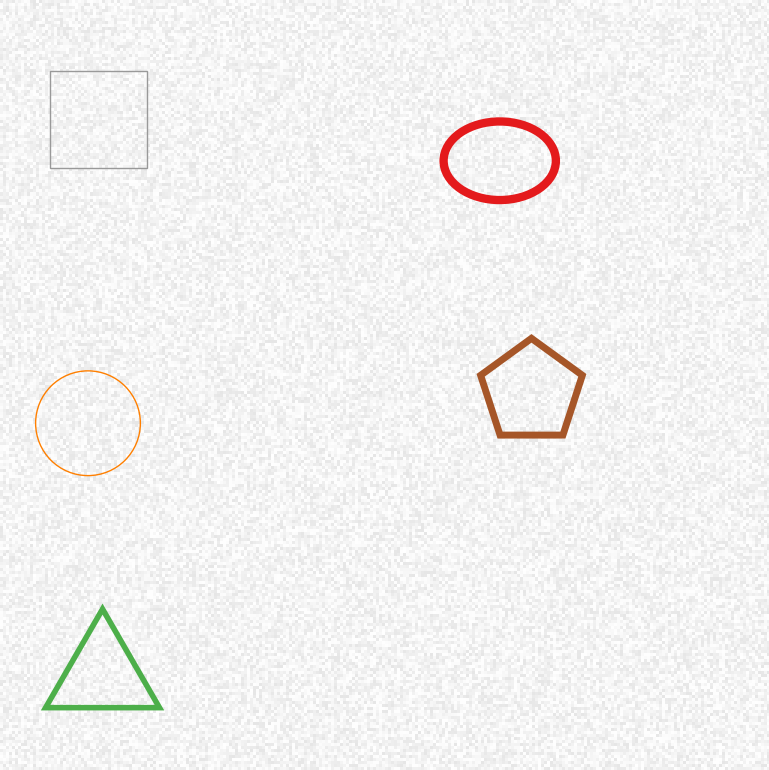[{"shape": "oval", "thickness": 3, "radius": 0.36, "center": [0.649, 0.791]}, {"shape": "triangle", "thickness": 2, "radius": 0.43, "center": [0.133, 0.124]}, {"shape": "circle", "thickness": 0.5, "radius": 0.34, "center": [0.114, 0.45]}, {"shape": "pentagon", "thickness": 2.5, "radius": 0.35, "center": [0.69, 0.491]}, {"shape": "square", "thickness": 0.5, "radius": 0.31, "center": [0.127, 0.845]}]